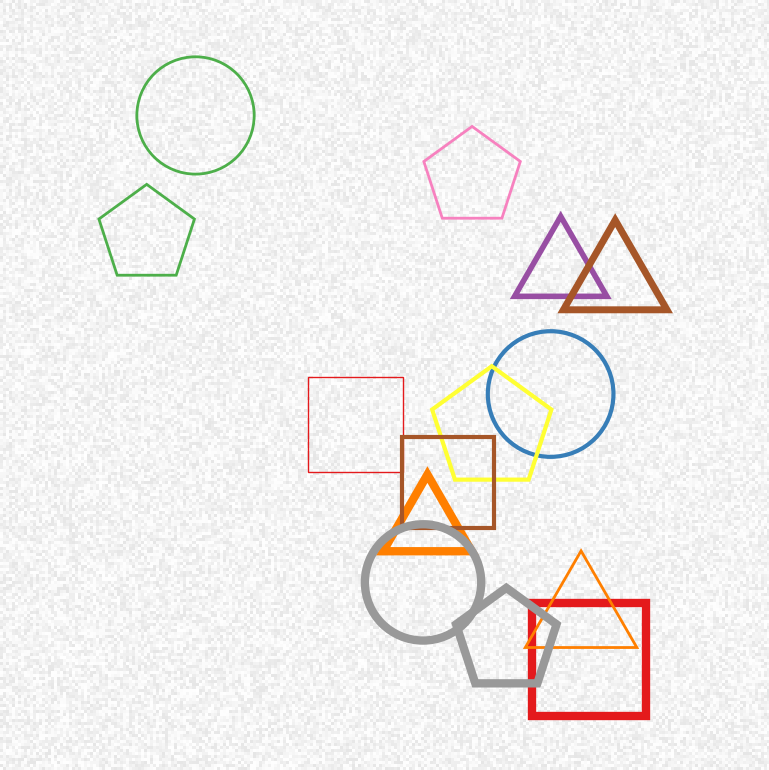[{"shape": "square", "thickness": 0.5, "radius": 0.31, "center": [0.462, 0.449]}, {"shape": "square", "thickness": 3, "radius": 0.37, "center": [0.765, 0.144]}, {"shape": "circle", "thickness": 1.5, "radius": 0.41, "center": [0.715, 0.488]}, {"shape": "pentagon", "thickness": 1, "radius": 0.33, "center": [0.19, 0.695]}, {"shape": "circle", "thickness": 1, "radius": 0.38, "center": [0.254, 0.85]}, {"shape": "triangle", "thickness": 2, "radius": 0.35, "center": [0.728, 0.65]}, {"shape": "triangle", "thickness": 1, "radius": 0.42, "center": [0.755, 0.201]}, {"shape": "triangle", "thickness": 3, "radius": 0.33, "center": [0.555, 0.317]}, {"shape": "pentagon", "thickness": 1.5, "radius": 0.41, "center": [0.639, 0.443]}, {"shape": "triangle", "thickness": 2.5, "radius": 0.39, "center": [0.799, 0.636]}, {"shape": "square", "thickness": 1.5, "radius": 0.3, "center": [0.582, 0.374]}, {"shape": "pentagon", "thickness": 1, "radius": 0.33, "center": [0.613, 0.77]}, {"shape": "circle", "thickness": 3, "radius": 0.38, "center": [0.549, 0.244]}, {"shape": "pentagon", "thickness": 3, "radius": 0.34, "center": [0.658, 0.168]}]